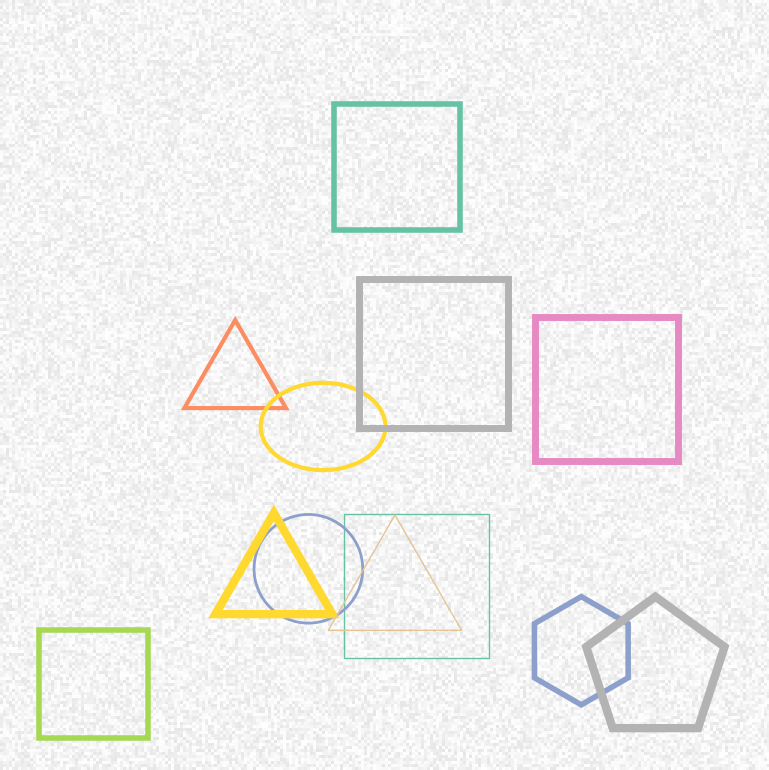[{"shape": "square", "thickness": 0.5, "radius": 0.47, "center": [0.541, 0.239]}, {"shape": "square", "thickness": 2, "radius": 0.41, "center": [0.516, 0.783]}, {"shape": "triangle", "thickness": 1.5, "radius": 0.38, "center": [0.305, 0.508]}, {"shape": "hexagon", "thickness": 2, "radius": 0.35, "center": [0.755, 0.155]}, {"shape": "circle", "thickness": 1, "radius": 0.35, "center": [0.4, 0.261]}, {"shape": "square", "thickness": 2.5, "radius": 0.47, "center": [0.788, 0.494]}, {"shape": "square", "thickness": 2, "radius": 0.35, "center": [0.121, 0.112]}, {"shape": "oval", "thickness": 1.5, "radius": 0.4, "center": [0.42, 0.446]}, {"shape": "triangle", "thickness": 3, "radius": 0.44, "center": [0.356, 0.246]}, {"shape": "triangle", "thickness": 0.5, "radius": 0.5, "center": [0.513, 0.231]}, {"shape": "pentagon", "thickness": 3, "radius": 0.47, "center": [0.851, 0.131]}, {"shape": "square", "thickness": 2.5, "radius": 0.48, "center": [0.563, 0.541]}]